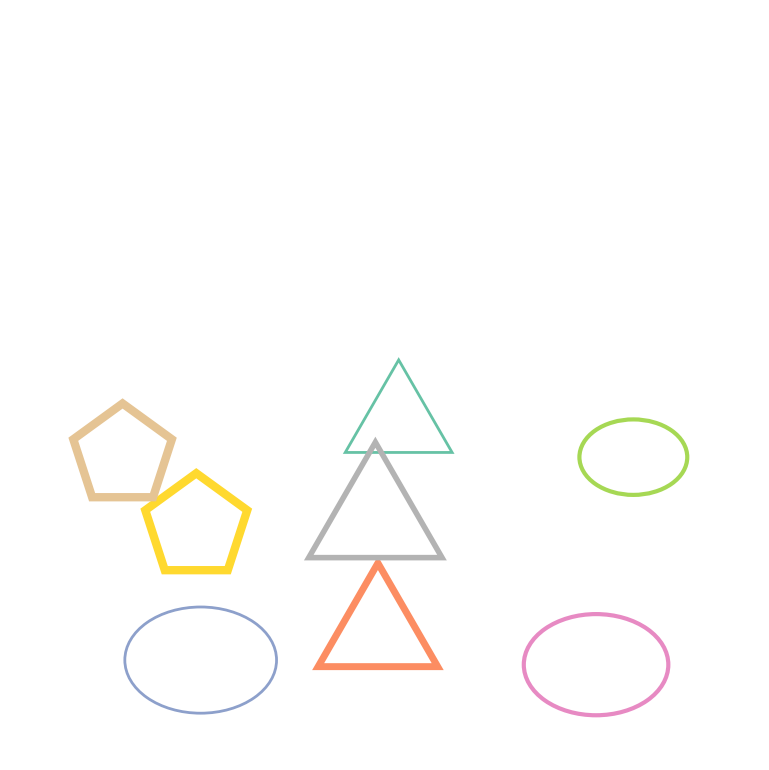[{"shape": "triangle", "thickness": 1, "radius": 0.4, "center": [0.518, 0.452]}, {"shape": "triangle", "thickness": 2.5, "radius": 0.45, "center": [0.491, 0.179]}, {"shape": "oval", "thickness": 1, "radius": 0.49, "center": [0.261, 0.143]}, {"shape": "oval", "thickness": 1.5, "radius": 0.47, "center": [0.774, 0.137]}, {"shape": "oval", "thickness": 1.5, "radius": 0.35, "center": [0.823, 0.406]}, {"shape": "pentagon", "thickness": 3, "radius": 0.35, "center": [0.255, 0.316]}, {"shape": "pentagon", "thickness": 3, "radius": 0.34, "center": [0.159, 0.409]}, {"shape": "triangle", "thickness": 2, "radius": 0.5, "center": [0.488, 0.326]}]